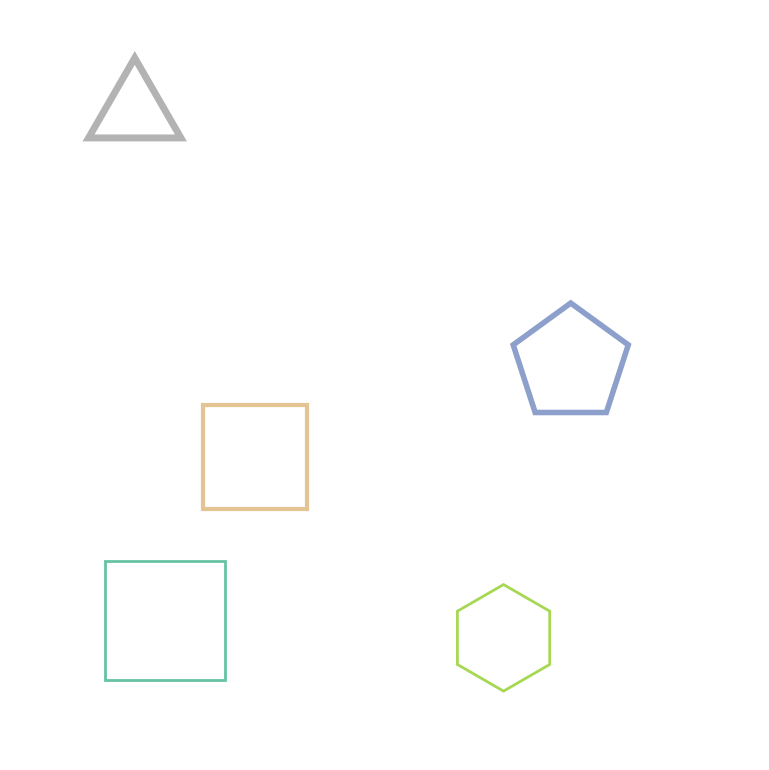[{"shape": "square", "thickness": 1, "radius": 0.39, "center": [0.214, 0.194]}, {"shape": "pentagon", "thickness": 2, "radius": 0.39, "center": [0.741, 0.528]}, {"shape": "hexagon", "thickness": 1, "radius": 0.35, "center": [0.654, 0.172]}, {"shape": "square", "thickness": 1.5, "radius": 0.34, "center": [0.331, 0.407]}, {"shape": "triangle", "thickness": 2.5, "radius": 0.35, "center": [0.175, 0.855]}]